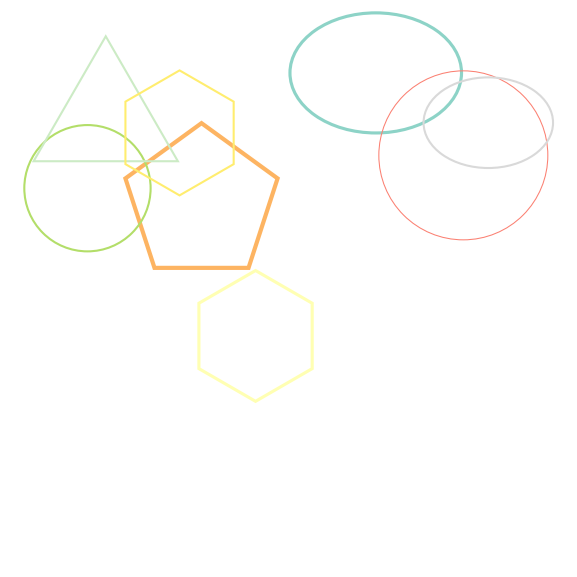[{"shape": "oval", "thickness": 1.5, "radius": 0.74, "center": [0.651, 0.873]}, {"shape": "hexagon", "thickness": 1.5, "radius": 0.57, "center": [0.443, 0.417]}, {"shape": "circle", "thickness": 0.5, "radius": 0.73, "center": [0.802, 0.73]}, {"shape": "pentagon", "thickness": 2, "radius": 0.69, "center": [0.349, 0.647]}, {"shape": "circle", "thickness": 1, "radius": 0.55, "center": [0.151, 0.673]}, {"shape": "oval", "thickness": 1, "radius": 0.56, "center": [0.846, 0.787]}, {"shape": "triangle", "thickness": 1, "radius": 0.72, "center": [0.183, 0.792]}, {"shape": "hexagon", "thickness": 1, "radius": 0.54, "center": [0.311, 0.769]}]